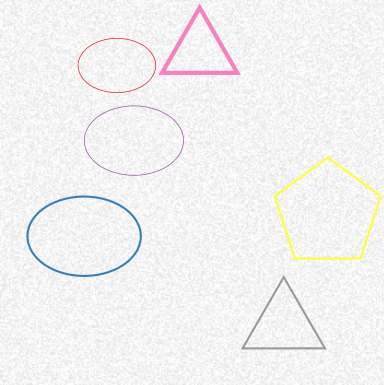[{"shape": "oval", "thickness": 0.5, "radius": 0.5, "center": [0.304, 0.83]}, {"shape": "oval", "thickness": 1.5, "radius": 0.74, "center": [0.219, 0.386]}, {"shape": "oval", "thickness": 0.5, "radius": 0.64, "center": [0.348, 0.635]}, {"shape": "pentagon", "thickness": 1.5, "radius": 0.72, "center": [0.851, 0.446]}, {"shape": "triangle", "thickness": 3, "radius": 0.56, "center": [0.519, 0.867]}, {"shape": "triangle", "thickness": 1.5, "radius": 0.62, "center": [0.737, 0.157]}]